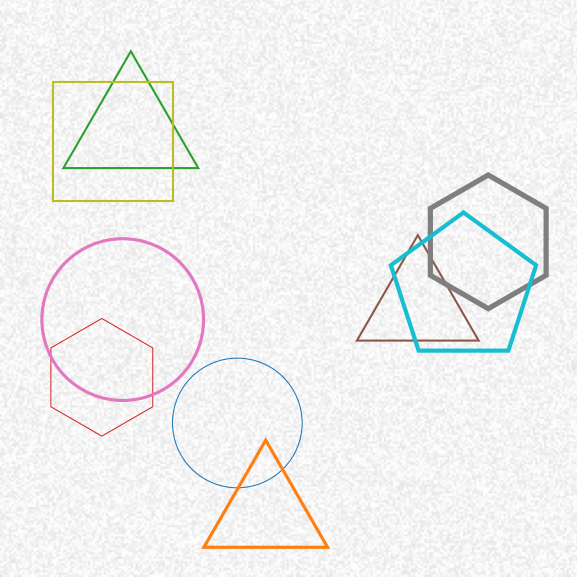[{"shape": "circle", "thickness": 0.5, "radius": 0.56, "center": [0.411, 0.267]}, {"shape": "triangle", "thickness": 1.5, "radius": 0.62, "center": [0.46, 0.113]}, {"shape": "triangle", "thickness": 1, "radius": 0.67, "center": [0.227, 0.775]}, {"shape": "hexagon", "thickness": 0.5, "radius": 0.51, "center": [0.176, 0.346]}, {"shape": "triangle", "thickness": 1, "radius": 0.61, "center": [0.723, 0.47]}, {"shape": "circle", "thickness": 1.5, "radius": 0.7, "center": [0.213, 0.446]}, {"shape": "hexagon", "thickness": 2.5, "radius": 0.58, "center": [0.845, 0.58]}, {"shape": "square", "thickness": 1, "radius": 0.52, "center": [0.196, 0.754]}, {"shape": "pentagon", "thickness": 2, "radius": 0.66, "center": [0.803, 0.499]}]